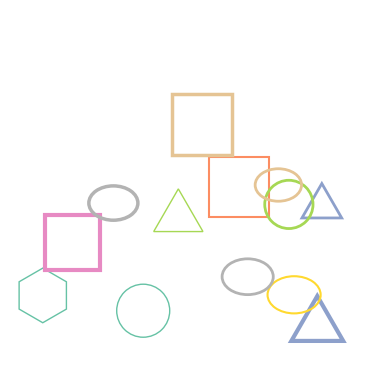[{"shape": "circle", "thickness": 1, "radius": 0.34, "center": [0.372, 0.193]}, {"shape": "hexagon", "thickness": 1, "radius": 0.35, "center": [0.111, 0.233]}, {"shape": "square", "thickness": 1.5, "radius": 0.39, "center": [0.621, 0.515]}, {"shape": "triangle", "thickness": 3, "radius": 0.39, "center": [0.824, 0.153]}, {"shape": "triangle", "thickness": 2, "radius": 0.3, "center": [0.836, 0.464]}, {"shape": "square", "thickness": 3, "radius": 0.36, "center": [0.189, 0.37]}, {"shape": "circle", "thickness": 2, "radius": 0.31, "center": [0.75, 0.469]}, {"shape": "triangle", "thickness": 1, "radius": 0.37, "center": [0.463, 0.435]}, {"shape": "oval", "thickness": 1.5, "radius": 0.34, "center": [0.764, 0.234]}, {"shape": "oval", "thickness": 2, "radius": 0.3, "center": [0.723, 0.52]}, {"shape": "square", "thickness": 2.5, "radius": 0.39, "center": [0.524, 0.677]}, {"shape": "oval", "thickness": 2, "radius": 0.33, "center": [0.643, 0.281]}, {"shape": "oval", "thickness": 2.5, "radius": 0.32, "center": [0.294, 0.473]}]